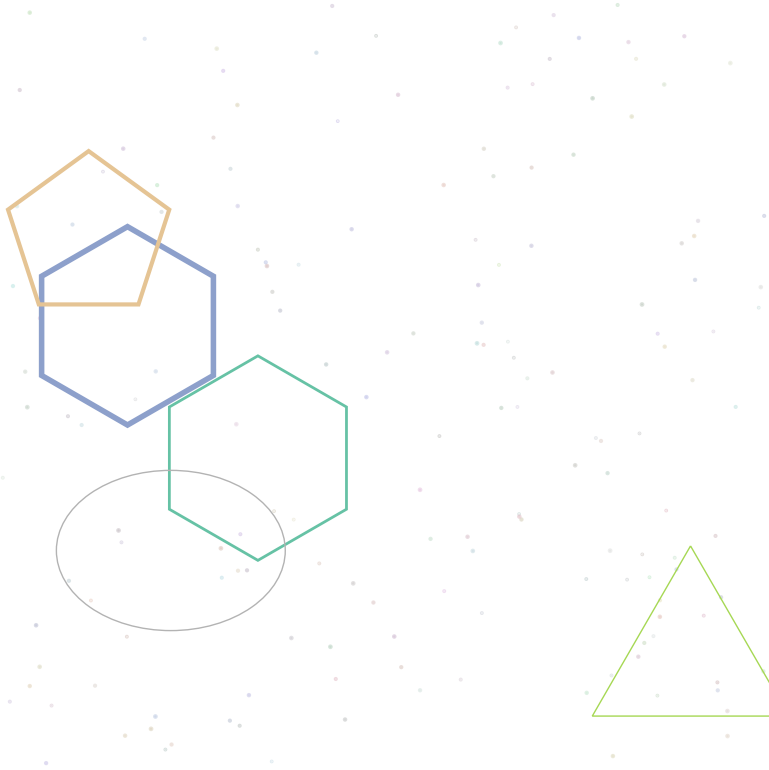[{"shape": "hexagon", "thickness": 1, "radius": 0.66, "center": [0.335, 0.405]}, {"shape": "hexagon", "thickness": 2, "radius": 0.64, "center": [0.166, 0.577]}, {"shape": "triangle", "thickness": 0.5, "radius": 0.74, "center": [0.897, 0.144]}, {"shape": "pentagon", "thickness": 1.5, "radius": 0.55, "center": [0.115, 0.694]}, {"shape": "oval", "thickness": 0.5, "radius": 0.74, "center": [0.222, 0.285]}]